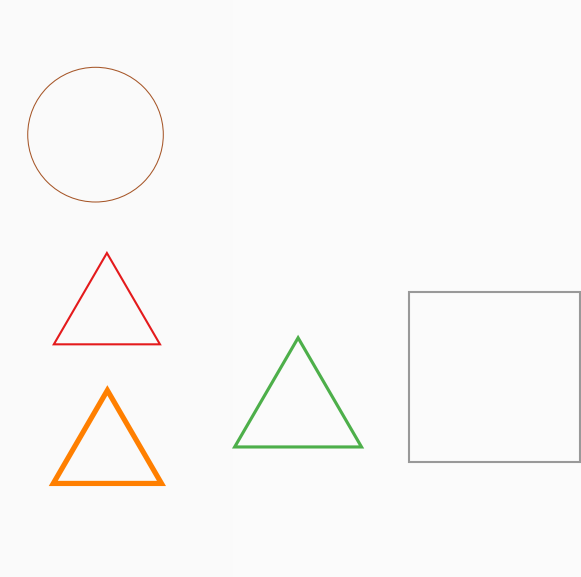[{"shape": "triangle", "thickness": 1, "radius": 0.53, "center": [0.184, 0.456]}, {"shape": "triangle", "thickness": 1.5, "radius": 0.63, "center": [0.513, 0.288]}, {"shape": "triangle", "thickness": 2.5, "radius": 0.54, "center": [0.185, 0.216]}, {"shape": "circle", "thickness": 0.5, "radius": 0.58, "center": [0.164, 0.766]}, {"shape": "square", "thickness": 1, "radius": 0.74, "center": [0.85, 0.346]}]